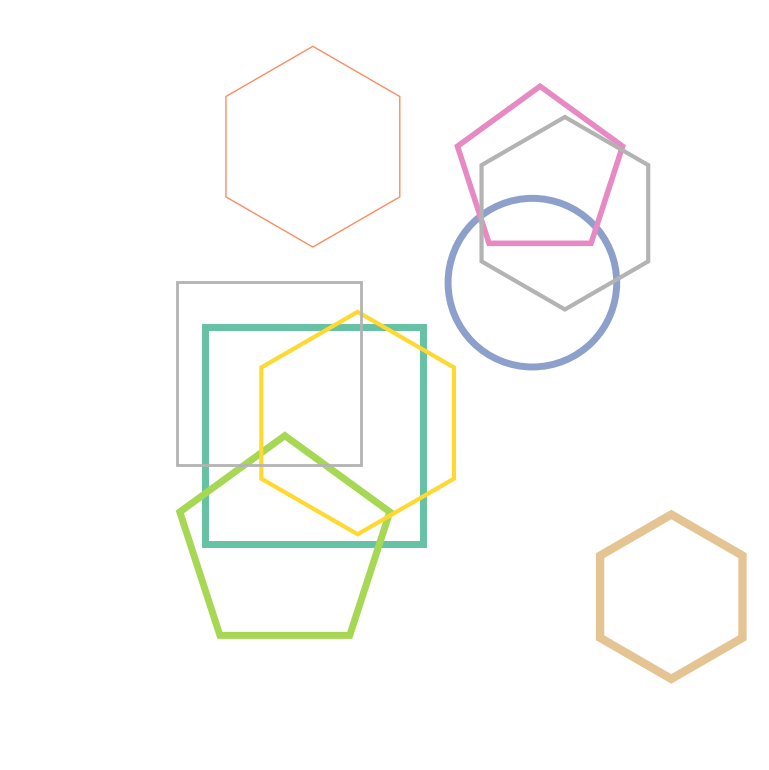[{"shape": "square", "thickness": 2.5, "radius": 0.71, "center": [0.408, 0.435]}, {"shape": "hexagon", "thickness": 0.5, "radius": 0.65, "center": [0.406, 0.809]}, {"shape": "circle", "thickness": 2.5, "radius": 0.55, "center": [0.691, 0.633]}, {"shape": "pentagon", "thickness": 2, "radius": 0.56, "center": [0.701, 0.775]}, {"shape": "pentagon", "thickness": 2.5, "radius": 0.72, "center": [0.37, 0.291]}, {"shape": "hexagon", "thickness": 1.5, "radius": 0.72, "center": [0.464, 0.451]}, {"shape": "hexagon", "thickness": 3, "radius": 0.53, "center": [0.872, 0.225]}, {"shape": "hexagon", "thickness": 1.5, "radius": 0.62, "center": [0.734, 0.723]}, {"shape": "square", "thickness": 1, "radius": 0.6, "center": [0.349, 0.515]}]